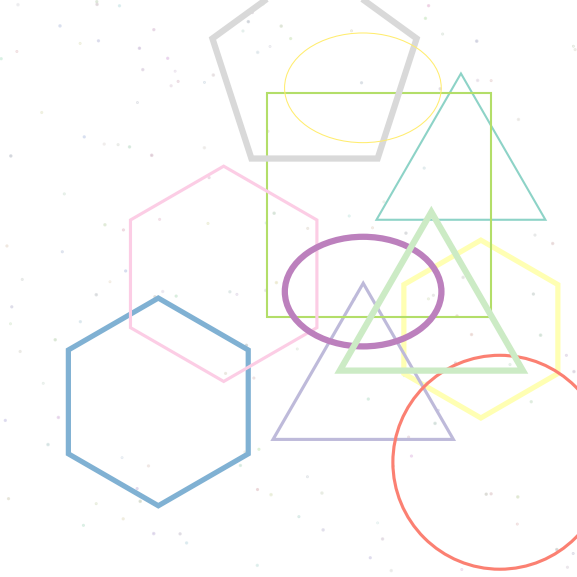[{"shape": "triangle", "thickness": 1, "radius": 0.84, "center": [0.798, 0.703]}, {"shape": "hexagon", "thickness": 2.5, "radius": 0.77, "center": [0.833, 0.429]}, {"shape": "triangle", "thickness": 1.5, "radius": 0.9, "center": [0.629, 0.328]}, {"shape": "circle", "thickness": 1.5, "radius": 0.93, "center": [0.866, 0.199]}, {"shape": "hexagon", "thickness": 2.5, "radius": 0.9, "center": [0.274, 0.303]}, {"shape": "square", "thickness": 1, "radius": 0.97, "center": [0.656, 0.645]}, {"shape": "hexagon", "thickness": 1.5, "radius": 0.93, "center": [0.387, 0.525]}, {"shape": "pentagon", "thickness": 3, "radius": 0.93, "center": [0.545, 0.875]}, {"shape": "oval", "thickness": 3, "radius": 0.68, "center": [0.629, 0.494]}, {"shape": "triangle", "thickness": 3, "radius": 0.92, "center": [0.747, 0.449]}, {"shape": "oval", "thickness": 0.5, "radius": 0.68, "center": [0.628, 0.847]}]